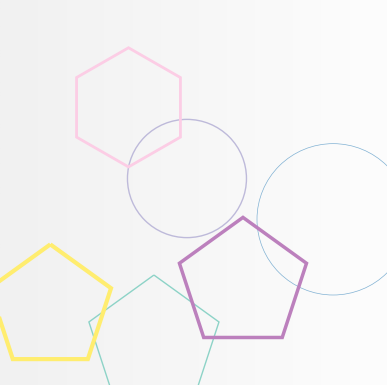[{"shape": "pentagon", "thickness": 1, "radius": 0.88, "center": [0.397, 0.109]}, {"shape": "circle", "thickness": 1, "radius": 0.77, "center": [0.482, 0.536]}, {"shape": "circle", "thickness": 0.5, "radius": 0.98, "center": [0.86, 0.43]}, {"shape": "hexagon", "thickness": 2, "radius": 0.77, "center": [0.332, 0.721]}, {"shape": "pentagon", "thickness": 2.5, "radius": 0.86, "center": [0.627, 0.263]}, {"shape": "pentagon", "thickness": 3, "radius": 0.82, "center": [0.13, 0.201]}]